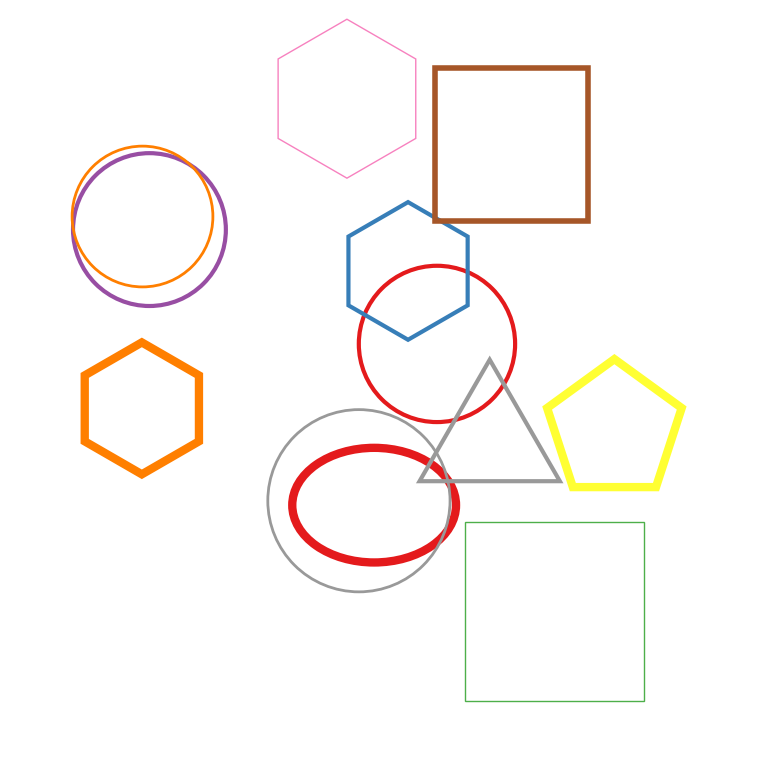[{"shape": "oval", "thickness": 3, "radius": 0.53, "center": [0.486, 0.344]}, {"shape": "circle", "thickness": 1.5, "radius": 0.51, "center": [0.567, 0.553]}, {"shape": "hexagon", "thickness": 1.5, "radius": 0.45, "center": [0.53, 0.648]}, {"shape": "square", "thickness": 0.5, "radius": 0.58, "center": [0.72, 0.205]}, {"shape": "circle", "thickness": 1.5, "radius": 0.5, "center": [0.194, 0.702]}, {"shape": "hexagon", "thickness": 3, "radius": 0.43, "center": [0.184, 0.47]}, {"shape": "circle", "thickness": 1, "radius": 0.46, "center": [0.185, 0.719]}, {"shape": "pentagon", "thickness": 3, "radius": 0.46, "center": [0.798, 0.442]}, {"shape": "square", "thickness": 2, "radius": 0.5, "center": [0.664, 0.813]}, {"shape": "hexagon", "thickness": 0.5, "radius": 0.52, "center": [0.451, 0.872]}, {"shape": "circle", "thickness": 1, "radius": 0.59, "center": [0.466, 0.35]}, {"shape": "triangle", "thickness": 1.5, "radius": 0.53, "center": [0.636, 0.428]}]